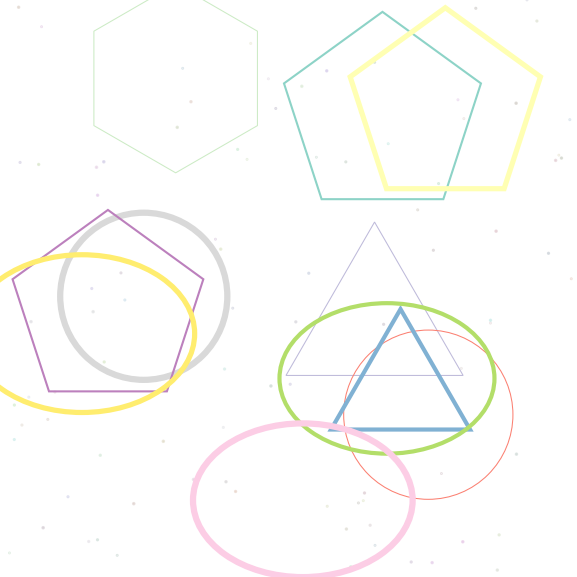[{"shape": "pentagon", "thickness": 1, "radius": 0.9, "center": [0.662, 0.799]}, {"shape": "pentagon", "thickness": 2.5, "radius": 0.87, "center": [0.771, 0.813]}, {"shape": "triangle", "thickness": 0.5, "radius": 0.89, "center": [0.649, 0.438]}, {"shape": "circle", "thickness": 0.5, "radius": 0.73, "center": [0.742, 0.281]}, {"shape": "triangle", "thickness": 2, "radius": 0.7, "center": [0.694, 0.325]}, {"shape": "oval", "thickness": 2, "radius": 0.93, "center": [0.67, 0.344]}, {"shape": "oval", "thickness": 3, "radius": 0.95, "center": [0.524, 0.133]}, {"shape": "circle", "thickness": 3, "radius": 0.72, "center": [0.249, 0.486]}, {"shape": "pentagon", "thickness": 1, "radius": 0.87, "center": [0.187, 0.462]}, {"shape": "hexagon", "thickness": 0.5, "radius": 0.82, "center": [0.304, 0.863]}, {"shape": "oval", "thickness": 2.5, "radius": 0.98, "center": [0.142, 0.421]}]